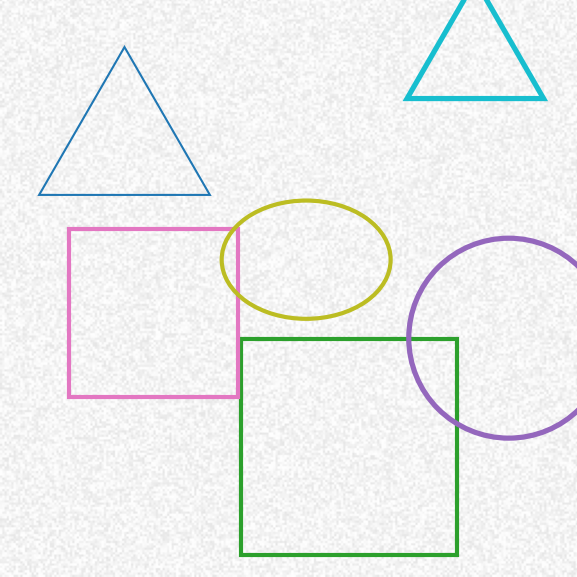[{"shape": "triangle", "thickness": 1, "radius": 0.85, "center": [0.216, 0.747]}, {"shape": "square", "thickness": 2, "radius": 0.94, "center": [0.604, 0.226]}, {"shape": "circle", "thickness": 2.5, "radius": 0.87, "center": [0.881, 0.414]}, {"shape": "square", "thickness": 2, "radius": 0.73, "center": [0.266, 0.457]}, {"shape": "oval", "thickness": 2, "radius": 0.73, "center": [0.53, 0.549]}, {"shape": "triangle", "thickness": 2.5, "radius": 0.68, "center": [0.823, 0.897]}]